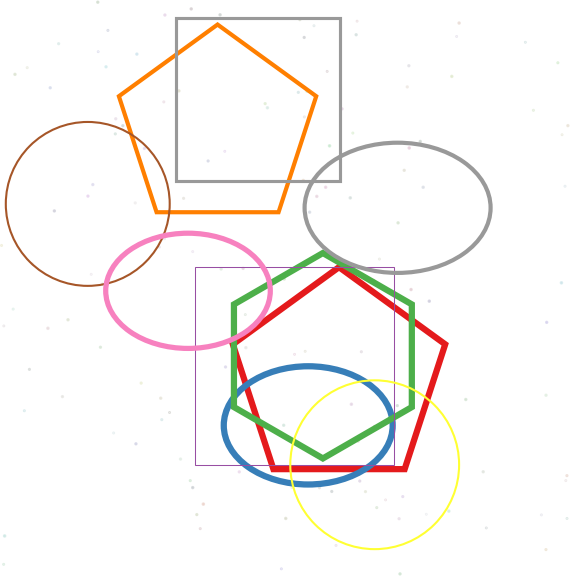[{"shape": "pentagon", "thickness": 3, "radius": 0.97, "center": [0.587, 0.343]}, {"shape": "oval", "thickness": 3, "radius": 0.73, "center": [0.534, 0.263]}, {"shape": "hexagon", "thickness": 3, "radius": 0.89, "center": [0.559, 0.383]}, {"shape": "square", "thickness": 0.5, "radius": 0.86, "center": [0.51, 0.365]}, {"shape": "pentagon", "thickness": 2, "radius": 0.9, "center": [0.377, 0.777]}, {"shape": "circle", "thickness": 1, "radius": 0.73, "center": [0.649, 0.194]}, {"shape": "circle", "thickness": 1, "radius": 0.71, "center": [0.152, 0.646]}, {"shape": "oval", "thickness": 2.5, "radius": 0.71, "center": [0.326, 0.496]}, {"shape": "oval", "thickness": 2, "radius": 0.81, "center": [0.688, 0.639]}, {"shape": "square", "thickness": 1.5, "radius": 0.71, "center": [0.447, 0.827]}]